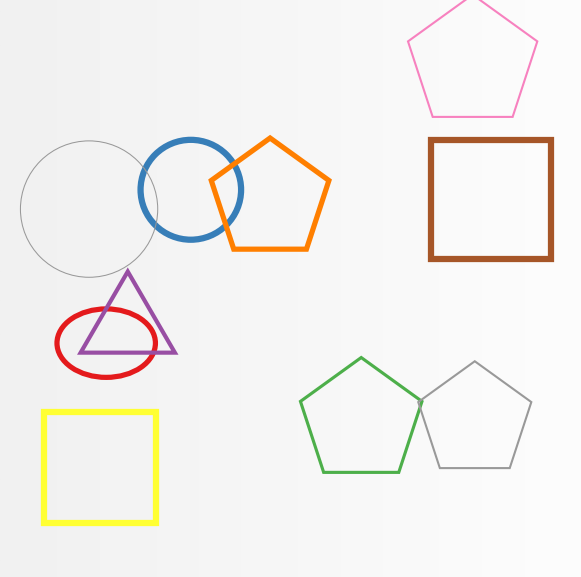[{"shape": "oval", "thickness": 2.5, "radius": 0.42, "center": [0.183, 0.405]}, {"shape": "circle", "thickness": 3, "radius": 0.43, "center": [0.328, 0.671]}, {"shape": "pentagon", "thickness": 1.5, "radius": 0.55, "center": [0.621, 0.27]}, {"shape": "triangle", "thickness": 2, "radius": 0.47, "center": [0.22, 0.435]}, {"shape": "pentagon", "thickness": 2.5, "radius": 0.53, "center": [0.465, 0.654]}, {"shape": "square", "thickness": 3, "radius": 0.48, "center": [0.172, 0.19]}, {"shape": "square", "thickness": 3, "radius": 0.51, "center": [0.845, 0.653]}, {"shape": "pentagon", "thickness": 1, "radius": 0.58, "center": [0.813, 0.891]}, {"shape": "circle", "thickness": 0.5, "radius": 0.59, "center": [0.153, 0.637]}, {"shape": "pentagon", "thickness": 1, "radius": 0.51, "center": [0.817, 0.271]}]